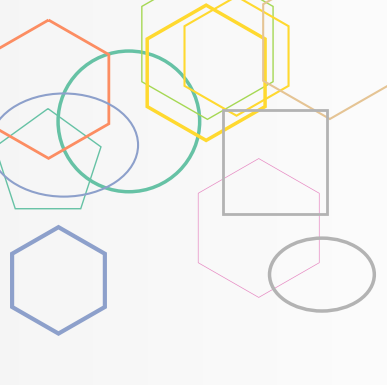[{"shape": "circle", "thickness": 2.5, "radius": 0.91, "center": [0.333, 0.685]}, {"shape": "pentagon", "thickness": 1, "radius": 0.72, "center": [0.124, 0.574]}, {"shape": "hexagon", "thickness": 2, "radius": 0.9, "center": [0.125, 0.768]}, {"shape": "hexagon", "thickness": 3, "radius": 0.69, "center": [0.151, 0.272]}, {"shape": "oval", "thickness": 1.5, "radius": 0.96, "center": [0.165, 0.623]}, {"shape": "hexagon", "thickness": 0.5, "radius": 0.9, "center": [0.668, 0.408]}, {"shape": "hexagon", "thickness": 1, "radius": 0.98, "center": [0.535, 0.886]}, {"shape": "hexagon", "thickness": 1.5, "radius": 0.78, "center": [0.61, 0.854]}, {"shape": "hexagon", "thickness": 2.5, "radius": 0.88, "center": [0.532, 0.811]}, {"shape": "hexagon", "thickness": 1.5, "radius": 0.99, "center": [0.851, 0.89]}, {"shape": "oval", "thickness": 2.5, "radius": 0.68, "center": [0.831, 0.287]}, {"shape": "square", "thickness": 2, "radius": 0.67, "center": [0.709, 0.579]}]